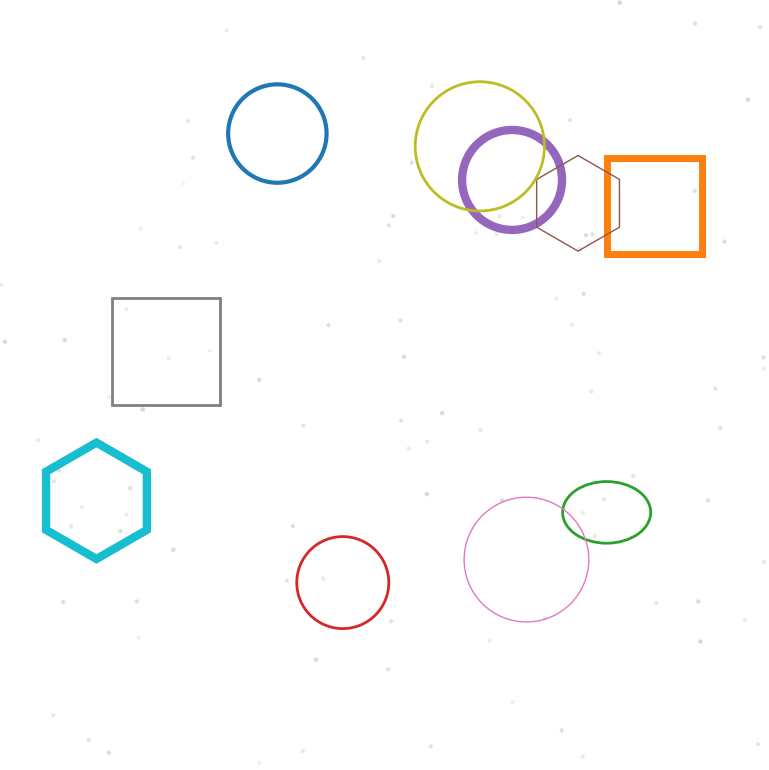[{"shape": "circle", "thickness": 1.5, "radius": 0.32, "center": [0.36, 0.827]}, {"shape": "square", "thickness": 2.5, "radius": 0.31, "center": [0.85, 0.732]}, {"shape": "oval", "thickness": 1, "radius": 0.29, "center": [0.788, 0.335]}, {"shape": "circle", "thickness": 1, "radius": 0.3, "center": [0.445, 0.243]}, {"shape": "circle", "thickness": 3, "radius": 0.32, "center": [0.665, 0.766]}, {"shape": "hexagon", "thickness": 0.5, "radius": 0.31, "center": [0.751, 0.736]}, {"shape": "circle", "thickness": 0.5, "radius": 0.4, "center": [0.684, 0.273]}, {"shape": "square", "thickness": 1, "radius": 0.35, "center": [0.215, 0.544]}, {"shape": "circle", "thickness": 1, "radius": 0.42, "center": [0.623, 0.81]}, {"shape": "hexagon", "thickness": 3, "radius": 0.38, "center": [0.125, 0.35]}]